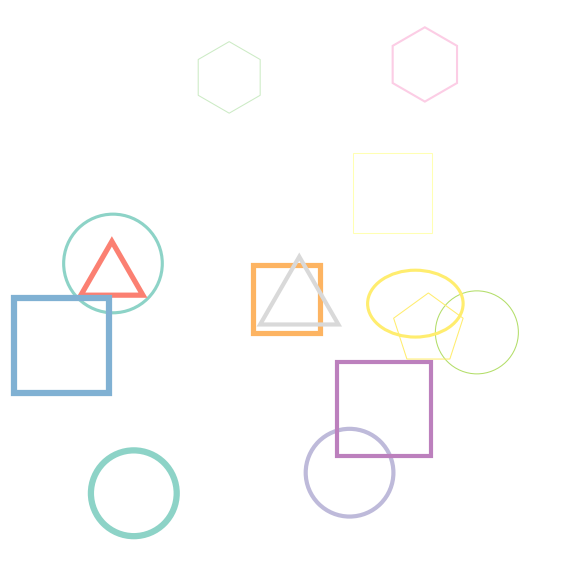[{"shape": "circle", "thickness": 3, "radius": 0.37, "center": [0.232, 0.145]}, {"shape": "circle", "thickness": 1.5, "radius": 0.43, "center": [0.196, 0.543]}, {"shape": "square", "thickness": 0.5, "radius": 0.34, "center": [0.68, 0.665]}, {"shape": "circle", "thickness": 2, "radius": 0.38, "center": [0.605, 0.181]}, {"shape": "triangle", "thickness": 2.5, "radius": 0.31, "center": [0.194, 0.519]}, {"shape": "square", "thickness": 3, "radius": 0.41, "center": [0.106, 0.401]}, {"shape": "square", "thickness": 2.5, "radius": 0.29, "center": [0.496, 0.482]}, {"shape": "circle", "thickness": 0.5, "radius": 0.36, "center": [0.826, 0.424]}, {"shape": "hexagon", "thickness": 1, "radius": 0.32, "center": [0.736, 0.888]}, {"shape": "triangle", "thickness": 2, "radius": 0.39, "center": [0.518, 0.476]}, {"shape": "square", "thickness": 2, "radius": 0.41, "center": [0.665, 0.29]}, {"shape": "hexagon", "thickness": 0.5, "radius": 0.31, "center": [0.397, 0.865]}, {"shape": "oval", "thickness": 1.5, "radius": 0.41, "center": [0.719, 0.473]}, {"shape": "pentagon", "thickness": 0.5, "radius": 0.32, "center": [0.742, 0.429]}]